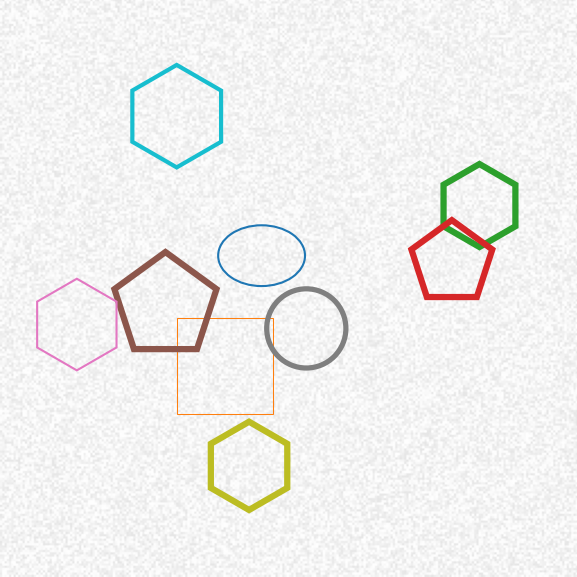[{"shape": "oval", "thickness": 1, "radius": 0.38, "center": [0.453, 0.556]}, {"shape": "square", "thickness": 0.5, "radius": 0.42, "center": [0.389, 0.365]}, {"shape": "hexagon", "thickness": 3, "radius": 0.36, "center": [0.83, 0.643]}, {"shape": "pentagon", "thickness": 3, "radius": 0.37, "center": [0.782, 0.544]}, {"shape": "pentagon", "thickness": 3, "radius": 0.46, "center": [0.287, 0.47]}, {"shape": "hexagon", "thickness": 1, "radius": 0.4, "center": [0.133, 0.437]}, {"shape": "circle", "thickness": 2.5, "radius": 0.34, "center": [0.53, 0.43]}, {"shape": "hexagon", "thickness": 3, "radius": 0.38, "center": [0.431, 0.192]}, {"shape": "hexagon", "thickness": 2, "radius": 0.44, "center": [0.306, 0.798]}]